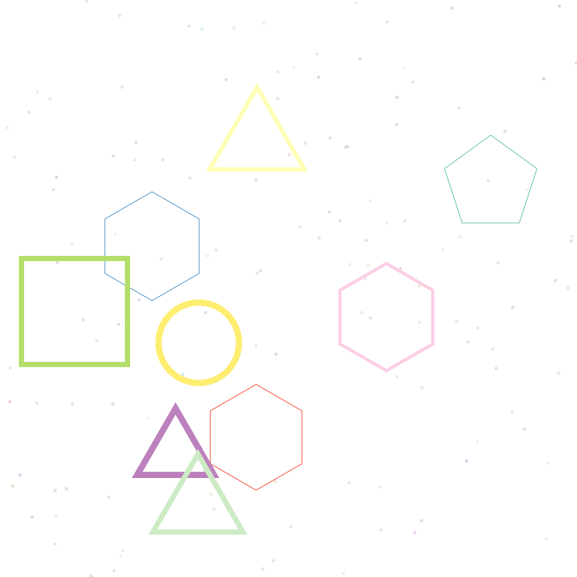[{"shape": "pentagon", "thickness": 0.5, "radius": 0.42, "center": [0.85, 0.681]}, {"shape": "triangle", "thickness": 2, "radius": 0.47, "center": [0.445, 0.753]}, {"shape": "hexagon", "thickness": 0.5, "radius": 0.46, "center": [0.444, 0.242]}, {"shape": "hexagon", "thickness": 0.5, "radius": 0.47, "center": [0.263, 0.573]}, {"shape": "square", "thickness": 2.5, "radius": 0.46, "center": [0.128, 0.461]}, {"shape": "hexagon", "thickness": 1.5, "radius": 0.46, "center": [0.669, 0.45]}, {"shape": "triangle", "thickness": 3, "radius": 0.38, "center": [0.304, 0.215]}, {"shape": "triangle", "thickness": 2.5, "radius": 0.45, "center": [0.343, 0.123]}, {"shape": "circle", "thickness": 3, "radius": 0.35, "center": [0.344, 0.406]}]